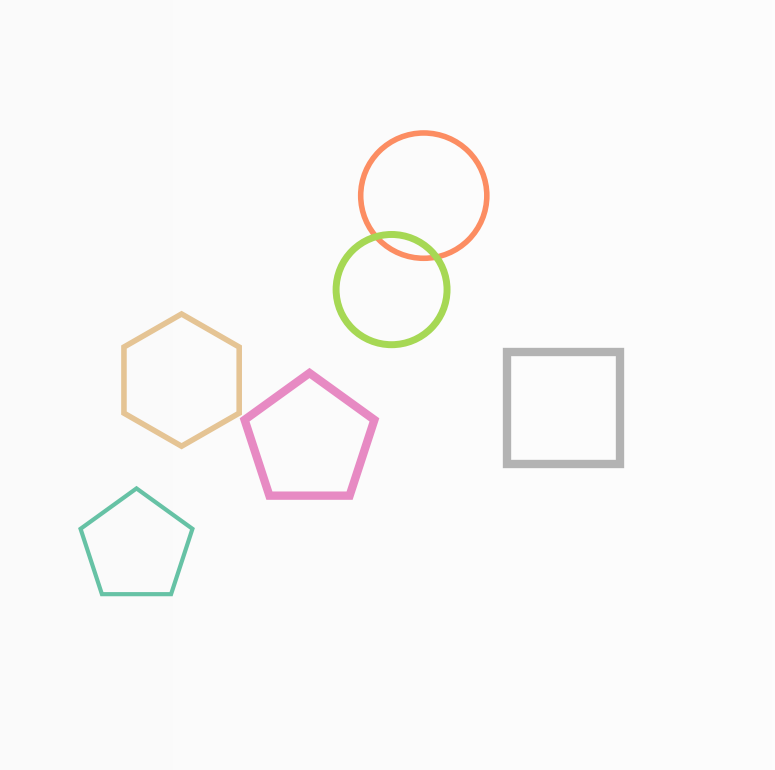[{"shape": "pentagon", "thickness": 1.5, "radius": 0.38, "center": [0.176, 0.29]}, {"shape": "circle", "thickness": 2, "radius": 0.41, "center": [0.547, 0.746]}, {"shape": "pentagon", "thickness": 3, "radius": 0.44, "center": [0.399, 0.428]}, {"shape": "circle", "thickness": 2.5, "radius": 0.36, "center": [0.505, 0.624]}, {"shape": "hexagon", "thickness": 2, "radius": 0.43, "center": [0.234, 0.506]}, {"shape": "square", "thickness": 3, "radius": 0.36, "center": [0.727, 0.47]}]